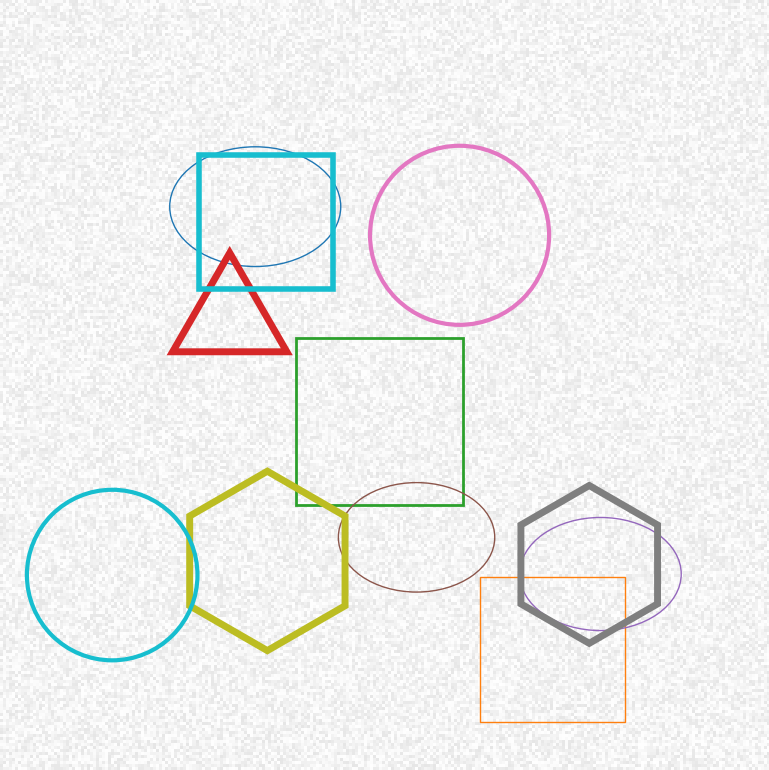[{"shape": "oval", "thickness": 0.5, "radius": 0.56, "center": [0.331, 0.732]}, {"shape": "square", "thickness": 0.5, "radius": 0.47, "center": [0.717, 0.156]}, {"shape": "square", "thickness": 1, "radius": 0.54, "center": [0.493, 0.453]}, {"shape": "triangle", "thickness": 2.5, "radius": 0.43, "center": [0.298, 0.586]}, {"shape": "oval", "thickness": 0.5, "radius": 0.52, "center": [0.78, 0.255]}, {"shape": "oval", "thickness": 0.5, "radius": 0.51, "center": [0.541, 0.302]}, {"shape": "circle", "thickness": 1.5, "radius": 0.58, "center": [0.597, 0.694]}, {"shape": "hexagon", "thickness": 2.5, "radius": 0.51, "center": [0.765, 0.267]}, {"shape": "hexagon", "thickness": 2.5, "radius": 0.58, "center": [0.347, 0.272]}, {"shape": "square", "thickness": 2, "radius": 0.43, "center": [0.345, 0.711]}, {"shape": "circle", "thickness": 1.5, "radius": 0.55, "center": [0.146, 0.253]}]